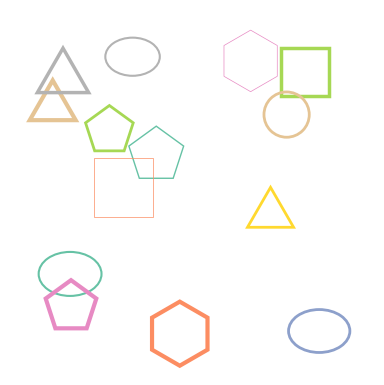[{"shape": "oval", "thickness": 1.5, "radius": 0.41, "center": [0.182, 0.289]}, {"shape": "pentagon", "thickness": 1, "radius": 0.37, "center": [0.406, 0.597]}, {"shape": "square", "thickness": 0.5, "radius": 0.38, "center": [0.32, 0.513]}, {"shape": "hexagon", "thickness": 3, "radius": 0.42, "center": [0.467, 0.133]}, {"shape": "oval", "thickness": 2, "radius": 0.4, "center": [0.829, 0.14]}, {"shape": "pentagon", "thickness": 3, "radius": 0.35, "center": [0.184, 0.203]}, {"shape": "hexagon", "thickness": 0.5, "radius": 0.4, "center": [0.651, 0.842]}, {"shape": "square", "thickness": 2.5, "radius": 0.31, "center": [0.793, 0.812]}, {"shape": "pentagon", "thickness": 2, "radius": 0.33, "center": [0.284, 0.661]}, {"shape": "triangle", "thickness": 2, "radius": 0.35, "center": [0.703, 0.444]}, {"shape": "circle", "thickness": 2, "radius": 0.29, "center": [0.744, 0.702]}, {"shape": "triangle", "thickness": 3, "radius": 0.34, "center": [0.137, 0.722]}, {"shape": "oval", "thickness": 1.5, "radius": 0.35, "center": [0.344, 0.853]}, {"shape": "triangle", "thickness": 2.5, "radius": 0.38, "center": [0.164, 0.798]}]